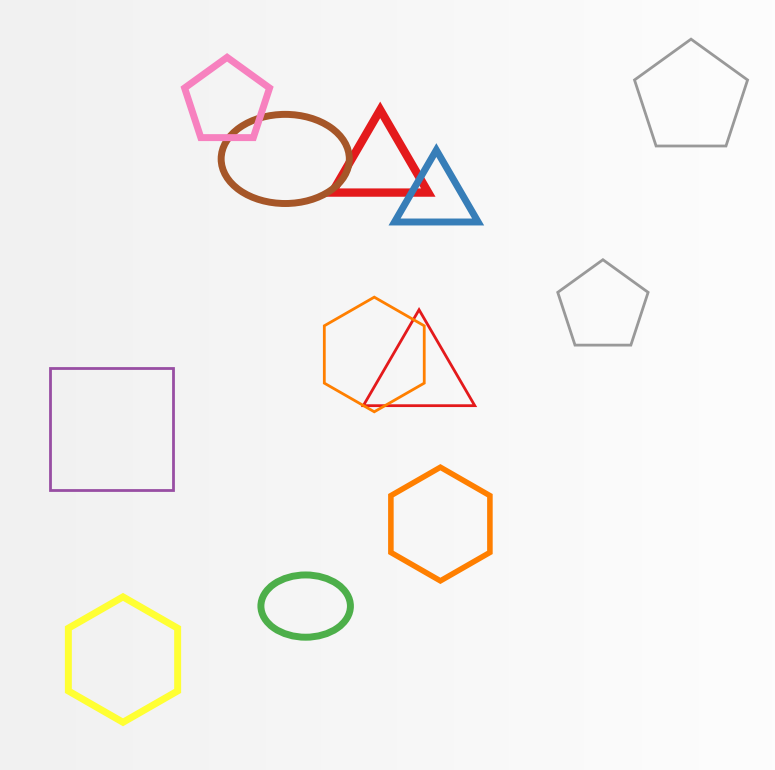[{"shape": "triangle", "thickness": 3, "radius": 0.36, "center": [0.491, 0.786]}, {"shape": "triangle", "thickness": 1, "radius": 0.42, "center": [0.541, 0.515]}, {"shape": "triangle", "thickness": 2.5, "radius": 0.31, "center": [0.563, 0.743]}, {"shape": "oval", "thickness": 2.5, "radius": 0.29, "center": [0.394, 0.213]}, {"shape": "square", "thickness": 1, "radius": 0.4, "center": [0.143, 0.443]}, {"shape": "hexagon", "thickness": 1, "radius": 0.37, "center": [0.483, 0.54]}, {"shape": "hexagon", "thickness": 2, "radius": 0.37, "center": [0.568, 0.319]}, {"shape": "hexagon", "thickness": 2.5, "radius": 0.41, "center": [0.159, 0.143]}, {"shape": "oval", "thickness": 2.5, "radius": 0.41, "center": [0.368, 0.794]}, {"shape": "pentagon", "thickness": 2.5, "radius": 0.29, "center": [0.293, 0.868]}, {"shape": "pentagon", "thickness": 1, "radius": 0.38, "center": [0.892, 0.872]}, {"shape": "pentagon", "thickness": 1, "radius": 0.31, "center": [0.778, 0.601]}]